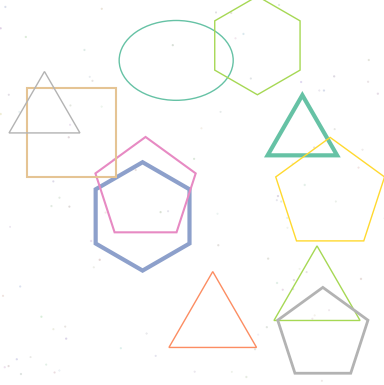[{"shape": "triangle", "thickness": 3, "radius": 0.52, "center": [0.785, 0.649]}, {"shape": "oval", "thickness": 1, "radius": 0.74, "center": [0.458, 0.843]}, {"shape": "triangle", "thickness": 1, "radius": 0.66, "center": [0.553, 0.163]}, {"shape": "hexagon", "thickness": 3, "radius": 0.7, "center": [0.37, 0.438]}, {"shape": "pentagon", "thickness": 1.5, "radius": 0.68, "center": [0.378, 0.507]}, {"shape": "hexagon", "thickness": 1, "radius": 0.64, "center": [0.669, 0.882]}, {"shape": "triangle", "thickness": 1, "radius": 0.65, "center": [0.823, 0.232]}, {"shape": "pentagon", "thickness": 1, "radius": 0.74, "center": [0.858, 0.495]}, {"shape": "square", "thickness": 1.5, "radius": 0.57, "center": [0.186, 0.656]}, {"shape": "triangle", "thickness": 1, "radius": 0.53, "center": [0.116, 0.708]}, {"shape": "pentagon", "thickness": 2, "radius": 0.62, "center": [0.839, 0.13]}]